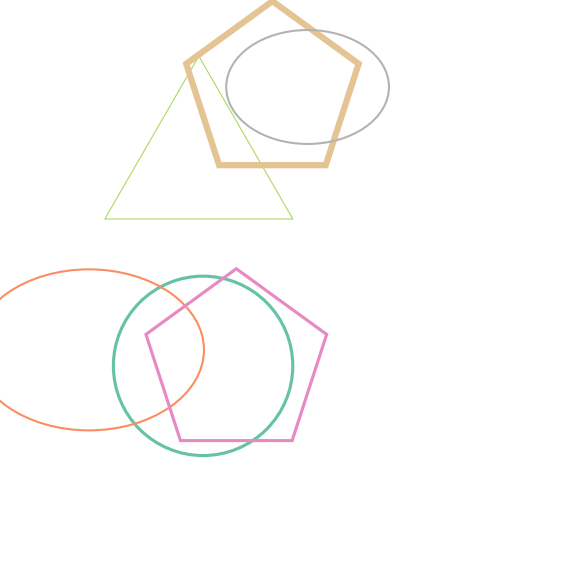[{"shape": "circle", "thickness": 1.5, "radius": 0.78, "center": [0.352, 0.366]}, {"shape": "oval", "thickness": 1, "radius": 1.0, "center": [0.154, 0.393]}, {"shape": "pentagon", "thickness": 1.5, "radius": 0.82, "center": [0.409, 0.369]}, {"shape": "triangle", "thickness": 0.5, "radius": 0.94, "center": [0.344, 0.714]}, {"shape": "pentagon", "thickness": 3, "radius": 0.79, "center": [0.472, 0.84]}, {"shape": "oval", "thickness": 1, "radius": 0.7, "center": [0.533, 0.849]}]